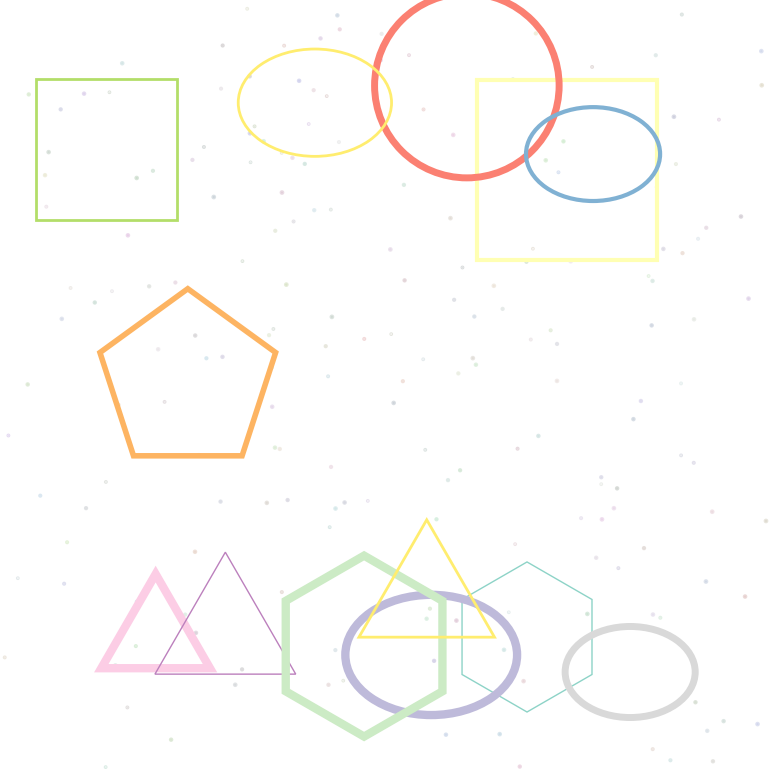[{"shape": "hexagon", "thickness": 0.5, "radius": 0.49, "center": [0.684, 0.173]}, {"shape": "square", "thickness": 1.5, "radius": 0.59, "center": [0.737, 0.779]}, {"shape": "oval", "thickness": 3, "radius": 0.56, "center": [0.56, 0.149]}, {"shape": "circle", "thickness": 2.5, "radius": 0.6, "center": [0.606, 0.889]}, {"shape": "oval", "thickness": 1.5, "radius": 0.44, "center": [0.77, 0.8]}, {"shape": "pentagon", "thickness": 2, "radius": 0.6, "center": [0.244, 0.505]}, {"shape": "square", "thickness": 1, "radius": 0.46, "center": [0.138, 0.806]}, {"shape": "triangle", "thickness": 3, "radius": 0.41, "center": [0.202, 0.173]}, {"shape": "oval", "thickness": 2.5, "radius": 0.42, "center": [0.818, 0.127]}, {"shape": "triangle", "thickness": 0.5, "radius": 0.53, "center": [0.293, 0.177]}, {"shape": "hexagon", "thickness": 3, "radius": 0.59, "center": [0.473, 0.161]}, {"shape": "oval", "thickness": 1, "radius": 0.5, "center": [0.409, 0.867]}, {"shape": "triangle", "thickness": 1, "radius": 0.51, "center": [0.554, 0.223]}]